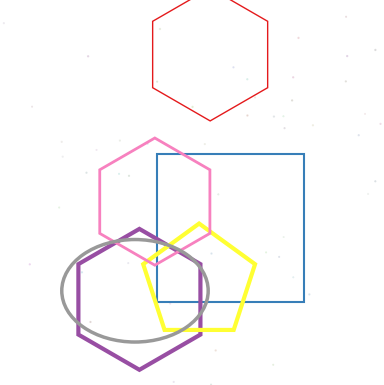[{"shape": "hexagon", "thickness": 1, "radius": 0.86, "center": [0.546, 0.858]}, {"shape": "square", "thickness": 1.5, "radius": 0.96, "center": [0.599, 0.409]}, {"shape": "hexagon", "thickness": 3, "radius": 0.91, "center": [0.362, 0.222]}, {"shape": "pentagon", "thickness": 3, "radius": 0.76, "center": [0.517, 0.267]}, {"shape": "hexagon", "thickness": 2, "radius": 0.83, "center": [0.402, 0.476]}, {"shape": "oval", "thickness": 2.5, "radius": 0.95, "center": [0.351, 0.245]}]